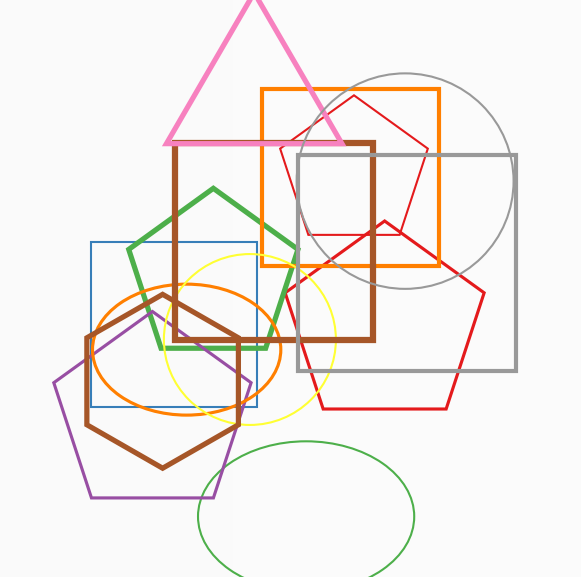[{"shape": "pentagon", "thickness": 1.5, "radius": 0.9, "center": [0.662, 0.436]}, {"shape": "pentagon", "thickness": 1, "radius": 0.67, "center": [0.609, 0.7]}, {"shape": "square", "thickness": 1, "radius": 0.72, "center": [0.299, 0.437]}, {"shape": "oval", "thickness": 1, "radius": 0.93, "center": [0.527, 0.105]}, {"shape": "pentagon", "thickness": 2.5, "radius": 0.77, "center": [0.367, 0.52]}, {"shape": "pentagon", "thickness": 1.5, "radius": 0.89, "center": [0.262, 0.281]}, {"shape": "oval", "thickness": 1.5, "radius": 0.81, "center": [0.321, 0.394]}, {"shape": "square", "thickness": 2, "radius": 0.76, "center": [0.603, 0.692]}, {"shape": "circle", "thickness": 1, "radius": 0.74, "center": [0.43, 0.411]}, {"shape": "hexagon", "thickness": 2.5, "radius": 0.75, "center": [0.28, 0.339]}, {"shape": "square", "thickness": 3, "radius": 0.85, "center": [0.471, 0.581]}, {"shape": "triangle", "thickness": 2.5, "radius": 0.87, "center": [0.437, 0.838]}, {"shape": "square", "thickness": 2, "radius": 0.94, "center": [0.7, 0.544]}, {"shape": "circle", "thickness": 1, "radius": 0.93, "center": [0.697, 0.686]}]